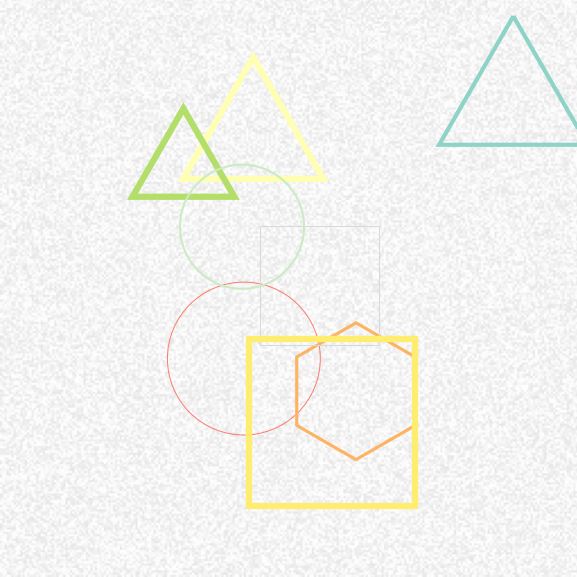[{"shape": "triangle", "thickness": 2, "radius": 0.74, "center": [0.889, 0.823]}, {"shape": "triangle", "thickness": 3, "radius": 0.7, "center": [0.438, 0.76]}, {"shape": "circle", "thickness": 0.5, "radius": 0.66, "center": [0.422, 0.378]}, {"shape": "hexagon", "thickness": 1.5, "radius": 0.59, "center": [0.616, 0.322]}, {"shape": "triangle", "thickness": 3, "radius": 0.51, "center": [0.318, 0.709]}, {"shape": "square", "thickness": 0.5, "radius": 0.52, "center": [0.553, 0.504]}, {"shape": "circle", "thickness": 1, "radius": 0.54, "center": [0.419, 0.607]}, {"shape": "square", "thickness": 3, "radius": 0.72, "center": [0.575, 0.268]}]